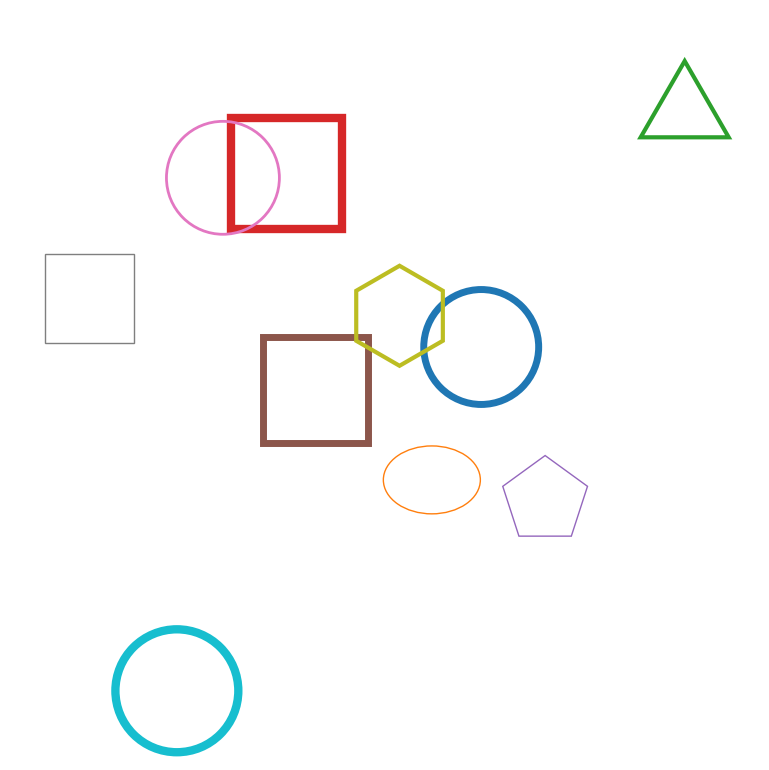[{"shape": "circle", "thickness": 2.5, "radius": 0.37, "center": [0.625, 0.549]}, {"shape": "oval", "thickness": 0.5, "radius": 0.31, "center": [0.561, 0.377]}, {"shape": "triangle", "thickness": 1.5, "radius": 0.33, "center": [0.889, 0.855]}, {"shape": "square", "thickness": 3, "radius": 0.36, "center": [0.372, 0.775]}, {"shape": "pentagon", "thickness": 0.5, "radius": 0.29, "center": [0.708, 0.351]}, {"shape": "square", "thickness": 2.5, "radius": 0.34, "center": [0.41, 0.493]}, {"shape": "circle", "thickness": 1, "radius": 0.37, "center": [0.29, 0.769]}, {"shape": "square", "thickness": 0.5, "radius": 0.29, "center": [0.116, 0.613]}, {"shape": "hexagon", "thickness": 1.5, "radius": 0.32, "center": [0.519, 0.59]}, {"shape": "circle", "thickness": 3, "radius": 0.4, "center": [0.23, 0.103]}]